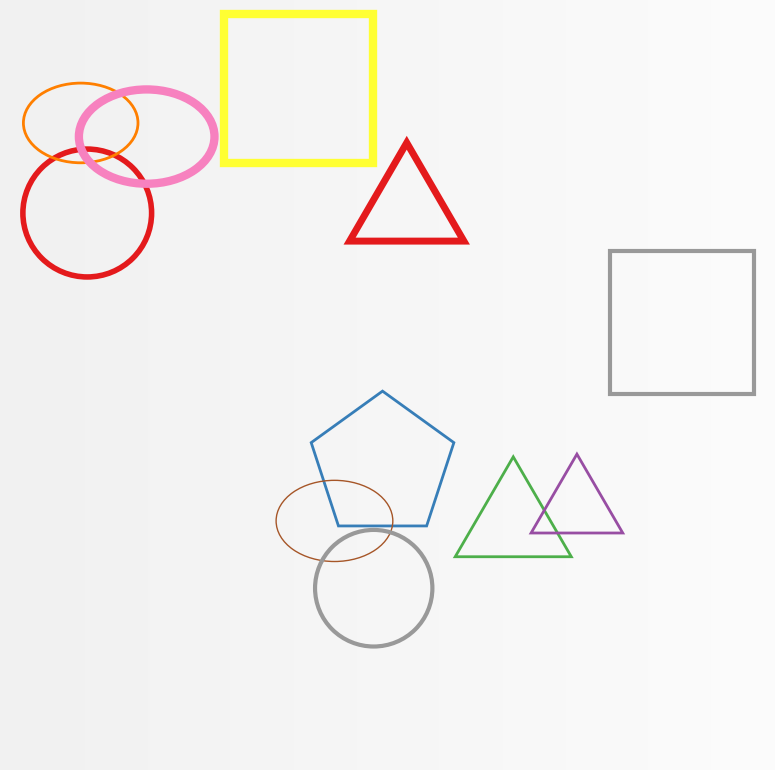[{"shape": "triangle", "thickness": 2.5, "radius": 0.43, "center": [0.525, 0.729]}, {"shape": "circle", "thickness": 2, "radius": 0.42, "center": [0.113, 0.723]}, {"shape": "pentagon", "thickness": 1, "radius": 0.48, "center": [0.494, 0.395]}, {"shape": "triangle", "thickness": 1, "radius": 0.43, "center": [0.662, 0.32]}, {"shape": "triangle", "thickness": 1, "radius": 0.34, "center": [0.744, 0.342]}, {"shape": "oval", "thickness": 1, "radius": 0.37, "center": [0.104, 0.84]}, {"shape": "square", "thickness": 3, "radius": 0.48, "center": [0.385, 0.885]}, {"shape": "oval", "thickness": 0.5, "radius": 0.38, "center": [0.432, 0.323]}, {"shape": "oval", "thickness": 3, "radius": 0.44, "center": [0.189, 0.823]}, {"shape": "square", "thickness": 1.5, "radius": 0.47, "center": [0.88, 0.581]}, {"shape": "circle", "thickness": 1.5, "radius": 0.38, "center": [0.482, 0.236]}]